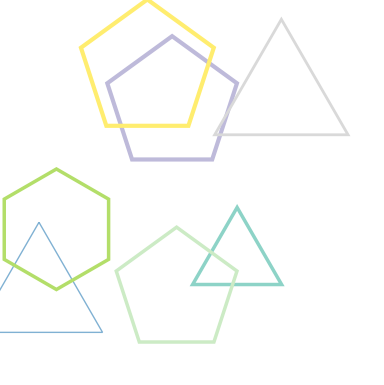[{"shape": "triangle", "thickness": 2.5, "radius": 0.67, "center": [0.616, 0.328]}, {"shape": "pentagon", "thickness": 3, "radius": 0.89, "center": [0.447, 0.729]}, {"shape": "triangle", "thickness": 1, "radius": 0.95, "center": [0.101, 0.232]}, {"shape": "hexagon", "thickness": 2.5, "radius": 0.78, "center": [0.147, 0.405]}, {"shape": "triangle", "thickness": 2, "radius": 1.0, "center": [0.731, 0.75]}, {"shape": "pentagon", "thickness": 2.5, "radius": 0.82, "center": [0.459, 0.245]}, {"shape": "pentagon", "thickness": 3, "radius": 0.91, "center": [0.383, 0.82]}]